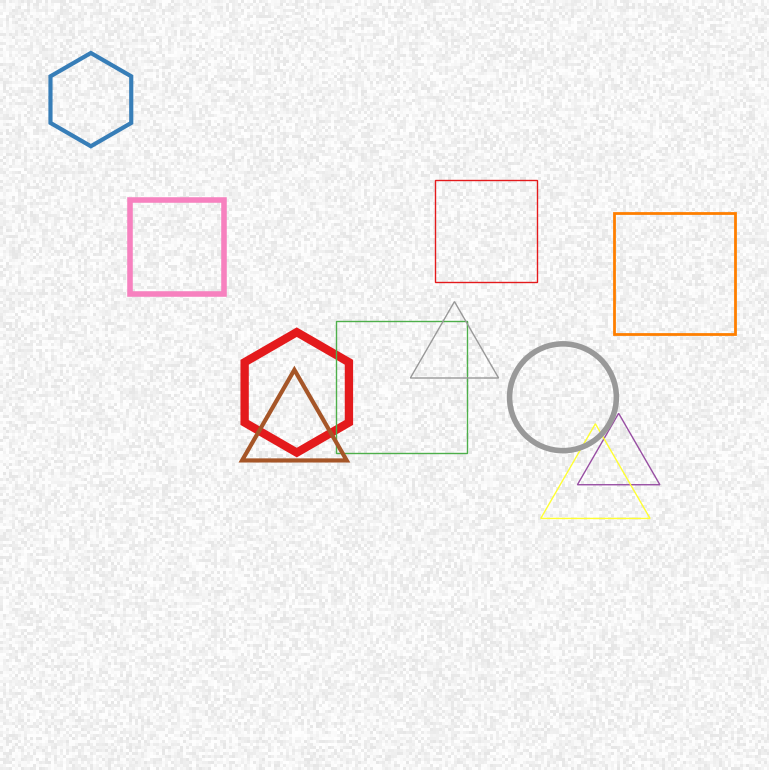[{"shape": "square", "thickness": 0.5, "radius": 0.33, "center": [0.631, 0.7]}, {"shape": "hexagon", "thickness": 3, "radius": 0.39, "center": [0.385, 0.49]}, {"shape": "hexagon", "thickness": 1.5, "radius": 0.3, "center": [0.118, 0.871]}, {"shape": "square", "thickness": 0.5, "radius": 0.43, "center": [0.522, 0.497]}, {"shape": "triangle", "thickness": 0.5, "radius": 0.31, "center": [0.803, 0.401]}, {"shape": "square", "thickness": 1, "radius": 0.39, "center": [0.876, 0.645]}, {"shape": "triangle", "thickness": 0.5, "radius": 0.41, "center": [0.773, 0.368]}, {"shape": "triangle", "thickness": 1.5, "radius": 0.39, "center": [0.382, 0.441]}, {"shape": "square", "thickness": 2, "radius": 0.31, "center": [0.23, 0.679]}, {"shape": "circle", "thickness": 2, "radius": 0.35, "center": [0.731, 0.484]}, {"shape": "triangle", "thickness": 0.5, "radius": 0.33, "center": [0.59, 0.542]}]